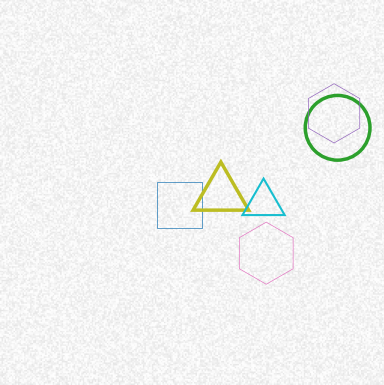[{"shape": "square", "thickness": 0.5, "radius": 0.29, "center": [0.467, 0.467]}, {"shape": "circle", "thickness": 2.5, "radius": 0.42, "center": [0.877, 0.668]}, {"shape": "hexagon", "thickness": 0.5, "radius": 0.38, "center": [0.868, 0.706]}, {"shape": "hexagon", "thickness": 0.5, "radius": 0.4, "center": [0.692, 0.342]}, {"shape": "triangle", "thickness": 2.5, "radius": 0.42, "center": [0.574, 0.496]}, {"shape": "triangle", "thickness": 1.5, "radius": 0.32, "center": [0.685, 0.473]}]